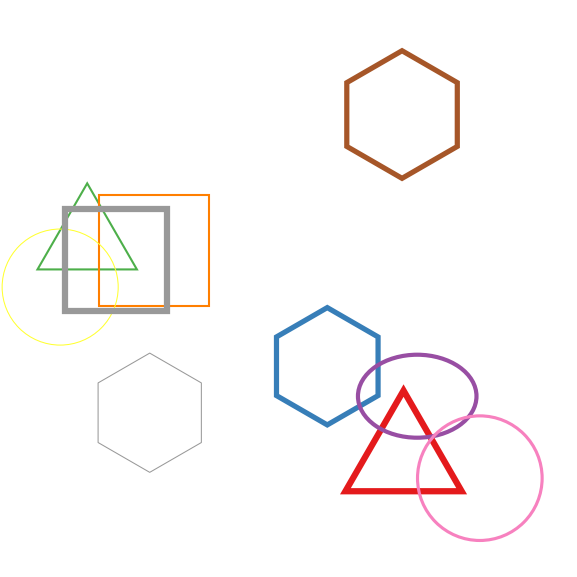[{"shape": "triangle", "thickness": 3, "radius": 0.58, "center": [0.699, 0.207]}, {"shape": "hexagon", "thickness": 2.5, "radius": 0.51, "center": [0.567, 0.365]}, {"shape": "triangle", "thickness": 1, "radius": 0.5, "center": [0.151, 0.582]}, {"shape": "oval", "thickness": 2, "radius": 0.51, "center": [0.722, 0.313]}, {"shape": "square", "thickness": 1, "radius": 0.48, "center": [0.266, 0.565]}, {"shape": "circle", "thickness": 0.5, "radius": 0.5, "center": [0.104, 0.502]}, {"shape": "hexagon", "thickness": 2.5, "radius": 0.55, "center": [0.696, 0.801]}, {"shape": "circle", "thickness": 1.5, "radius": 0.54, "center": [0.831, 0.171]}, {"shape": "hexagon", "thickness": 0.5, "radius": 0.52, "center": [0.259, 0.284]}, {"shape": "square", "thickness": 3, "radius": 0.44, "center": [0.2, 0.548]}]